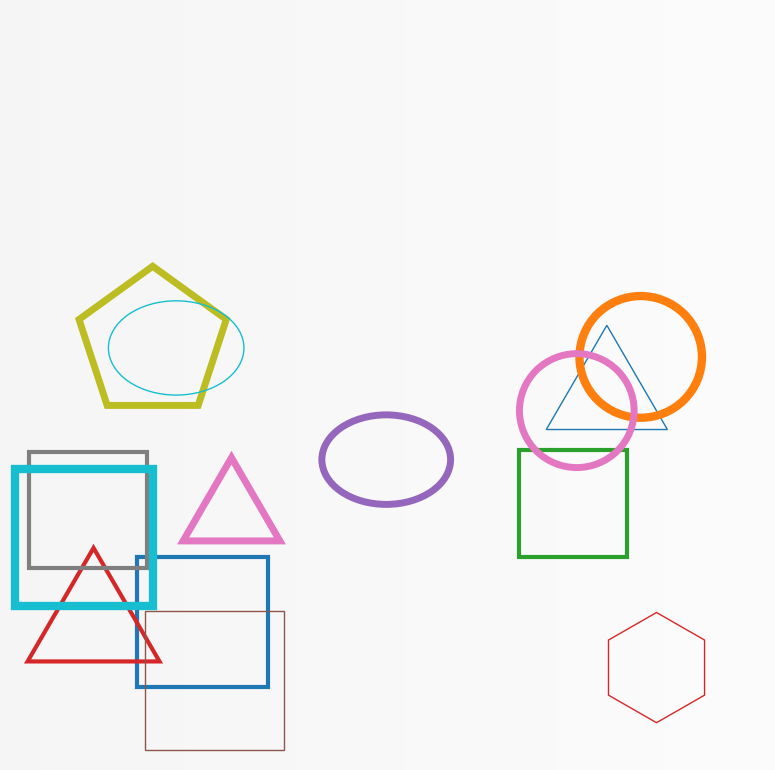[{"shape": "triangle", "thickness": 0.5, "radius": 0.45, "center": [0.783, 0.487]}, {"shape": "square", "thickness": 1.5, "radius": 0.42, "center": [0.261, 0.192]}, {"shape": "circle", "thickness": 3, "radius": 0.4, "center": [0.827, 0.536]}, {"shape": "square", "thickness": 1.5, "radius": 0.35, "center": [0.739, 0.346]}, {"shape": "hexagon", "thickness": 0.5, "radius": 0.36, "center": [0.847, 0.133]}, {"shape": "triangle", "thickness": 1.5, "radius": 0.49, "center": [0.121, 0.19]}, {"shape": "oval", "thickness": 2.5, "radius": 0.42, "center": [0.498, 0.403]}, {"shape": "square", "thickness": 0.5, "radius": 0.45, "center": [0.277, 0.116]}, {"shape": "circle", "thickness": 2.5, "radius": 0.37, "center": [0.744, 0.467]}, {"shape": "triangle", "thickness": 2.5, "radius": 0.36, "center": [0.299, 0.334]}, {"shape": "square", "thickness": 1.5, "radius": 0.38, "center": [0.113, 0.338]}, {"shape": "pentagon", "thickness": 2.5, "radius": 0.5, "center": [0.197, 0.554]}, {"shape": "oval", "thickness": 0.5, "radius": 0.44, "center": [0.227, 0.548]}, {"shape": "square", "thickness": 3, "radius": 0.44, "center": [0.108, 0.302]}]